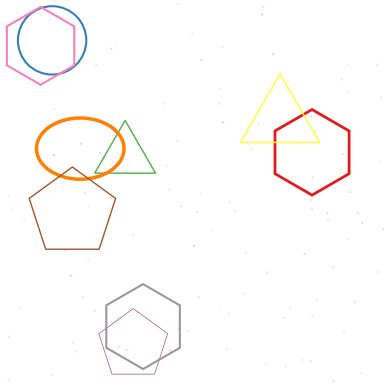[{"shape": "hexagon", "thickness": 2, "radius": 0.56, "center": [0.811, 0.604]}, {"shape": "circle", "thickness": 1.5, "radius": 0.44, "center": [0.135, 0.895]}, {"shape": "triangle", "thickness": 1, "radius": 0.46, "center": [0.325, 0.596]}, {"shape": "pentagon", "thickness": 0.5, "radius": 0.47, "center": [0.346, 0.104]}, {"shape": "oval", "thickness": 2.5, "radius": 0.57, "center": [0.208, 0.614]}, {"shape": "triangle", "thickness": 1, "radius": 0.59, "center": [0.727, 0.69]}, {"shape": "pentagon", "thickness": 1, "radius": 0.59, "center": [0.188, 0.448]}, {"shape": "hexagon", "thickness": 1.5, "radius": 0.51, "center": [0.105, 0.881]}, {"shape": "hexagon", "thickness": 1.5, "radius": 0.55, "center": [0.372, 0.152]}]